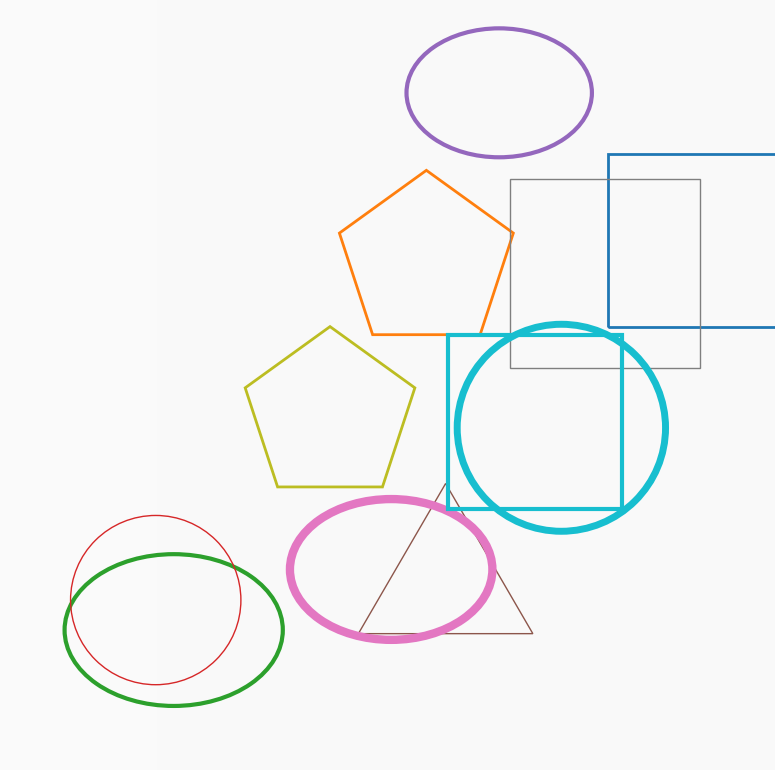[{"shape": "square", "thickness": 1, "radius": 0.56, "center": [0.897, 0.688]}, {"shape": "pentagon", "thickness": 1, "radius": 0.59, "center": [0.55, 0.661]}, {"shape": "oval", "thickness": 1.5, "radius": 0.7, "center": [0.224, 0.182]}, {"shape": "circle", "thickness": 0.5, "radius": 0.55, "center": [0.201, 0.221]}, {"shape": "oval", "thickness": 1.5, "radius": 0.6, "center": [0.644, 0.879]}, {"shape": "triangle", "thickness": 0.5, "radius": 0.65, "center": [0.575, 0.242]}, {"shape": "oval", "thickness": 3, "radius": 0.65, "center": [0.505, 0.26]}, {"shape": "square", "thickness": 0.5, "radius": 0.61, "center": [0.781, 0.644]}, {"shape": "pentagon", "thickness": 1, "radius": 0.58, "center": [0.426, 0.461]}, {"shape": "square", "thickness": 1.5, "radius": 0.56, "center": [0.69, 0.452]}, {"shape": "circle", "thickness": 2.5, "radius": 0.67, "center": [0.724, 0.444]}]